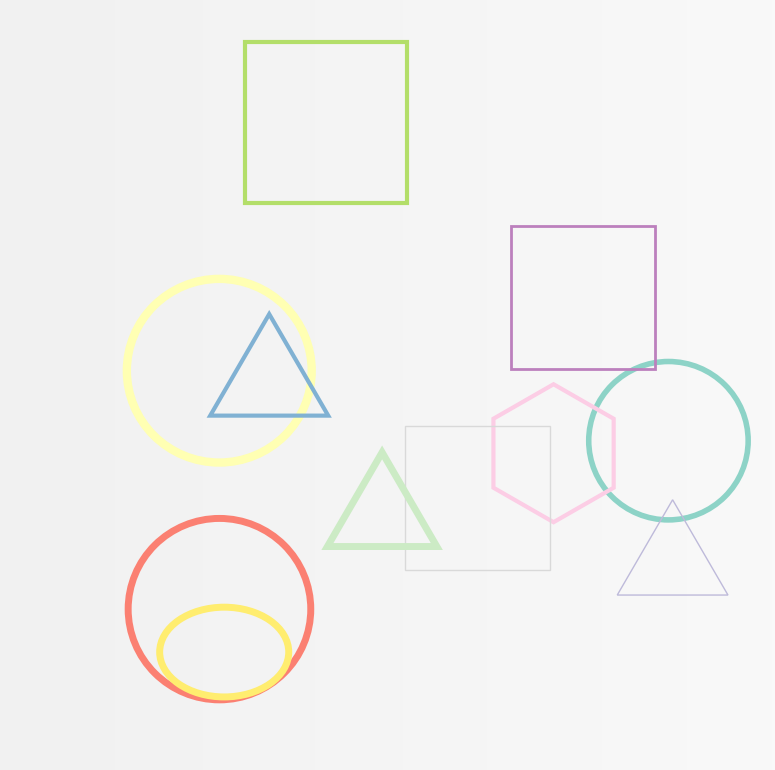[{"shape": "circle", "thickness": 2, "radius": 0.51, "center": [0.863, 0.428]}, {"shape": "circle", "thickness": 3, "radius": 0.6, "center": [0.283, 0.519]}, {"shape": "triangle", "thickness": 0.5, "radius": 0.41, "center": [0.868, 0.268]}, {"shape": "circle", "thickness": 2.5, "radius": 0.59, "center": [0.283, 0.209]}, {"shape": "triangle", "thickness": 1.5, "radius": 0.44, "center": [0.347, 0.504]}, {"shape": "square", "thickness": 1.5, "radius": 0.52, "center": [0.421, 0.84]}, {"shape": "hexagon", "thickness": 1.5, "radius": 0.45, "center": [0.714, 0.411]}, {"shape": "square", "thickness": 0.5, "radius": 0.47, "center": [0.616, 0.354]}, {"shape": "square", "thickness": 1, "radius": 0.46, "center": [0.753, 0.614]}, {"shape": "triangle", "thickness": 2.5, "radius": 0.41, "center": [0.493, 0.331]}, {"shape": "oval", "thickness": 2.5, "radius": 0.42, "center": [0.289, 0.153]}]